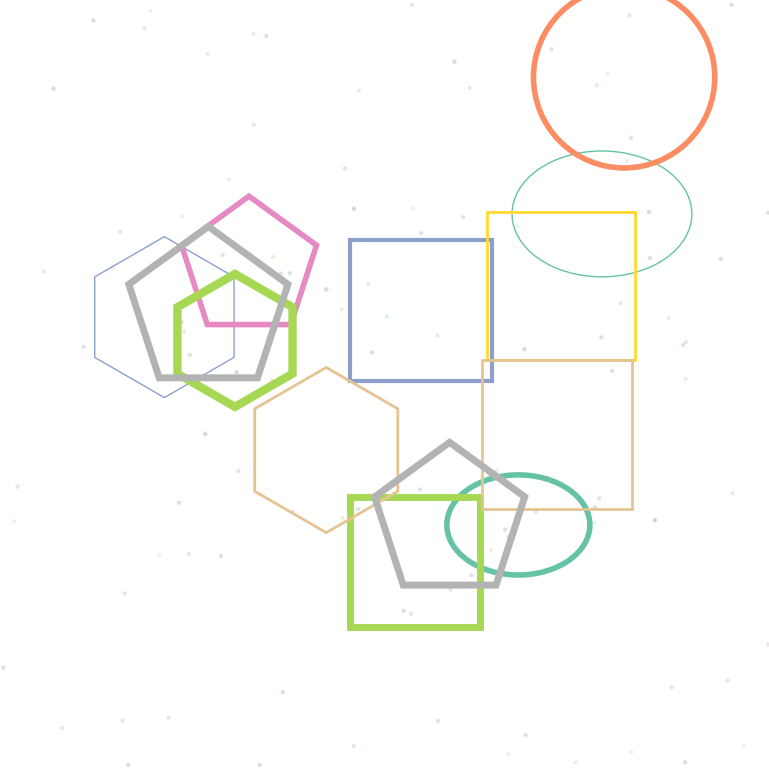[{"shape": "oval", "thickness": 2, "radius": 0.46, "center": [0.673, 0.318]}, {"shape": "oval", "thickness": 0.5, "radius": 0.58, "center": [0.782, 0.722]}, {"shape": "circle", "thickness": 2, "radius": 0.59, "center": [0.811, 0.9]}, {"shape": "hexagon", "thickness": 0.5, "radius": 0.52, "center": [0.213, 0.588]}, {"shape": "square", "thickness": 1.5, "radius": 0.46, "center": [0.547, 0.597]}, {"shape": "pentagon", "thickness": 2, "radius": 0.46, "center": [0.323, 0.653]}, {"shape": "hexagon", "thickness": 3, "radius": 0.43, "center": [0.305, 0.558]}, {"shape": "square", "thickness": 2.5, "radius": 0.42, "center": [0.539, 0.27]}, {"shape": "square", "thickness": 1, "radius": 0.48, "center": [0.728, 0.629]}, {"shape": "square", "thickness": 1, "radius": 0.49, "center": [0.724, 0.435]}, {"shape": "hexagon", "thickness": 1, "radius": 0.54, "center": [0.424, 0.416]}, {"shape": "pentagon", "thickness": 2.5, "radius": 0.51, "center": [0.584, 0.323]}, {"shape": "pentagon", "thickness": 2.5, "radius": 0.54, "center": [0.271, 0.597]}]